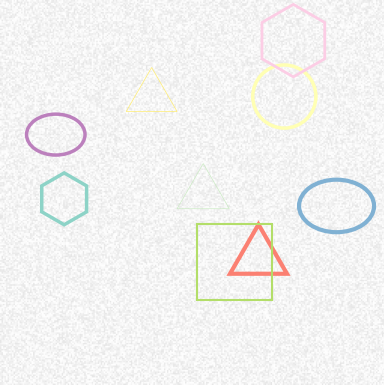[{"shape": "hexagon", "thickness": 2.5, "radius": 0.34, "center": [0.167, 0.484]}, {"shape": "circle", "thickness": 2.5, "radius": 0.41, "center": [0.738, 0.749]}, {"shape": "triangle", "thickness": 3, "radius": 0.43, "center": [0.671, 0.332]}, {"shape": "oval", "thickness": 3, "radius": 0.49, "center": [0.874, 0.465]}, {"shape": "square", "thickness": 1.5, "radius": 0.49, "center": [0.609, 0.319]}, {"shape": "hexagon", "thickness": 2, "radius": 0.47, "center": [0.762, 0.894]}, {"shape": "oval", "thickness": 2.5, "radius": 0.38, "center": [0.145, 0.65]}, {"shape": "triangle", "thickness": 0.5, "radius": 0.39, "center": [0.528, 0.497]}, {"shape": "triangle", "thickness": 0.5, "radius": 0.38, "center": [0.394, 0.748]}]